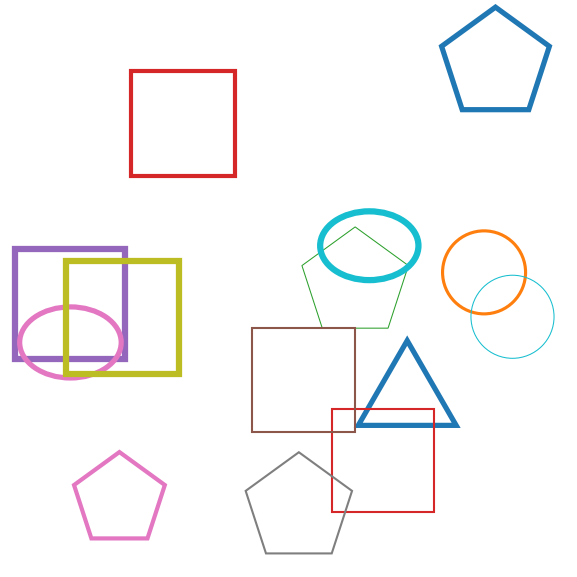[{"shape": "pentagon", "thickness": 2.5, "radius": 0.49, "center": [0.858, 0.889]}, {"shape": "triangle", "thickness": 2.5, "radius": 0.49, "center": [0.705, 0.311]}, {"shape": "circle", "thickness": 1.5, "radius": 0.36, "center": [0.838, 0.528]}, {"shape": "pentagon", "thickness": 0.5, "radius": 0.48, "center": [0.615, 0.509]}, {"shape": "square", "thickness": 1, "radius": 0.44, "center": [0.663, 0.202]}, {"shape": "square", "thickness": 2, "radius": 0.45, "center": [0.316, 0.785]}, {"shape": "square", "thickness": 3, "radius": 0.48, "center": [0.121, 0.473]}, {"shape": "square", "thickness": 1, "radius": 0.45, "center": [0.526, 0.341]}, {"shape": "oval", "thickness": 2.5, "radius": 0.44, "center": [0.122, 0.406]}, {"shape": "pentagon", "thickness": 2, "radius": 0.41, "center": [0.207, 0.134]}, {"shape": "pentagon", "thickness": 1, "radius": 0.48, "center": [0.517, 0.119]}, {"shape": "square", "thickness": 3, "radius": 0.49, "center": [0.212, 0.449]}, {"shape": "oval", "thickness": 3, "radius": 0.43, "center": [0.639, 0.574]}, {"shape": "circle", "thickness": 0.5, "radius": 0.36, "center": [0.887, 0.451]}]